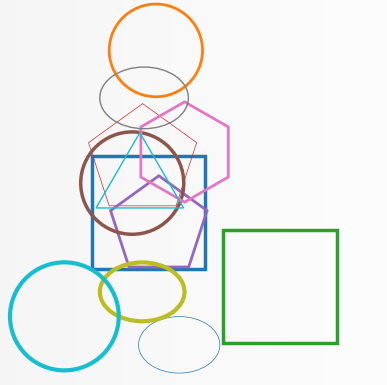[{"shape": "oval", "thickness": 0.5, "radius": 0.52, "center": [0.462, 0.104]}, {"shape": "square", "thickness": 2.5, "radius": 0.73, "center": [0.383, 0.448]}, {"shape": "circle", "thickness": 2, "radius": 0.6, "center": [0.402, 0.869]}, {"shape": "square", "thickness": 2.5, "radius": 0.73, "center": [0.722, 0.255]}, {"shape": "pentagon", "thickness": 0.5, "radius": 0.73, "center": [0.368, 0.584]}, {"shape": "pentagon", "thickness": 2, "radius": 0.65, "center": [0.41, 0.412]}, {"shape": "circle", "thickness": 2.5, "radius": 0.66, "center": [0.341, 0.524]}, {"shape": "hexagon", "thickness": 2, "radius": 0.65, "center": [0.476, 0.605]}, {"shape": "oval", "thickness": 1, "radius": 0.57, "center": [0.372, 0.746]}, {"shape": "oval", "thickness": 3, "radius": 0.55, "center": [0.367, 0.242]}, {"shape": "circle", "thickness": 3, "radius": 0.7, "center": [0.166, 0.178]}, {"shape": "triangle", "thickness": 1, "radius": 0.65, "center": [0.361, 0.525]}]